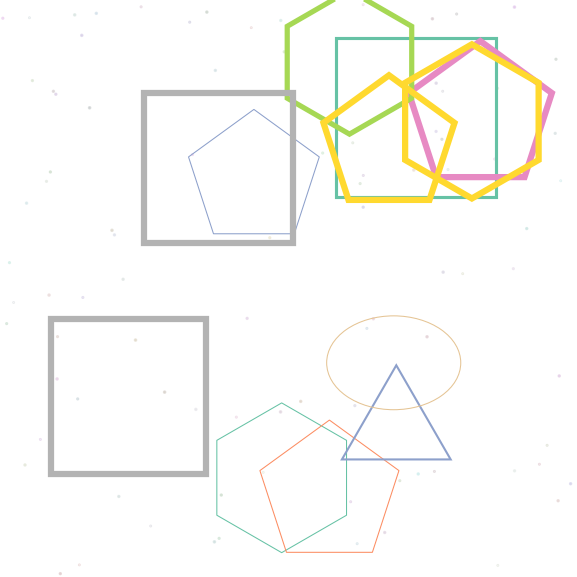[{"shape": "square", "thickness": 1.5, "radius": 0.69, "center": [0.72, 0.796]}, {"shape": "hexagon", "thickness": 0.5, "radius": 0.65, "center": [0.488, 0.172]}, {"shape": "pentagon", "thickness": 0.5, "radius": 0.63, "center": [0.57, 0.145]}, {"shape": "pentagon", "thickness": 0.5, "radius": 0.6, "center": [0.44, 0.691]}, {"shape": "triangle", "thickness": 1, "radius": 0.54, "center": [0.686, 0.258]}, {"shape": "pentagon", "thickness": 3, "radius": 0.65, "center": [0.832, 0.798]}, {"shape": "hexagon", "thickness": 2.5, "radius": 0.62, "center": [0.605, 0.891]}, {"shape": "hexagon", "thickness": 3, "radius": 0.67, "center": [0.817, 0.789]}, {"shape": "pentagon", "thickness": 3, "radius": 0.6, "center": [0.674, 0.749]}, {"shape": "oval", "thickness": 0.5, "radius": 0.58, "center": [0.682, 0.371]}, {"shape": "square", "thickness": 3, "radius": 0.65, "center": [0.379, 0.709]}, {"shape": "square", "thickness": 3, "radius": 0.67, "center": [0.223, 0.313]}]